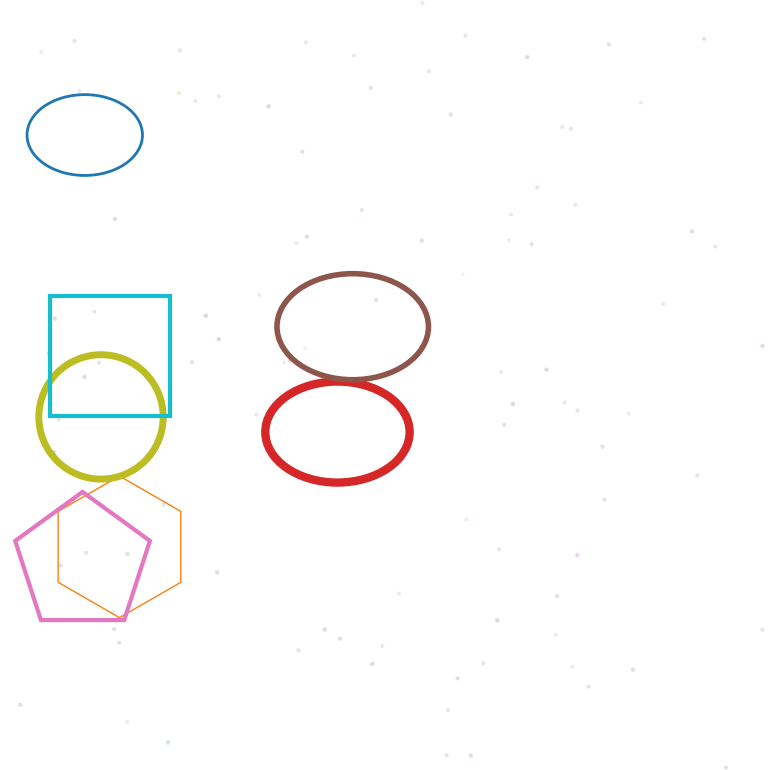[{"shape": "oval", "thickness": 1, "radius": 0.37, "center": [0.11, 0.825]}, {"shape": "hexagon", "thickness": 0.5, "radius": 0.46, "center": [0.155, 0.29]}, {"shape": "oval", "thickness": 3, "radius": 0.47, "center": [0.438, 0.439]}, {"shape": "oval", "thickness": 2, "radius": 0.49, "center": [0.458, 0.576]}, {"shape": "pentagon", "thickness": 1.5, "radius": 0.46, "center": [0.107, 0.269]}, {"shape": "circle", "thickness": 2.5, "radius": 0.4, "center": [0.131, 0.459]}, {"shape": "square", "thickness": 1.5, "radius": 0.39, "center": [0.143, 0.538]}]